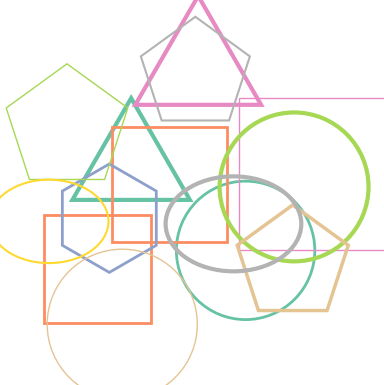[{"shape": "circle", "thickness": 2, "radius": 0.9, "center": [0.638, 0.35]}, {"shape": "triangle", "thickness": 3, "radius": 0.88, "center": [0.341, 0.569]}, {"shape": "square", "thickness": 2, "radius": 0.7, "center": [0.253, 0.301]}, {"shape": "square", "thickness": 2, "radius": 0.75, "center": [0.44, 0.521]}, {"shape": "hexagon", "thickness": 2, "radius": 0.7, "center": [0.284, 0.433]}, {"shape": "square", "thickness": 1, "radius": 0.98, "center": [0.818, 0.547]}, {"shape": "triangle", "thickness": 3, "radius": 0.94, "center": [0.515, 0.822]}, {"shape": "pentagon", "thickness": 1, "radius": 0.83, "center": [0.174, 0.668]}, {"shape": "circle", "thickness": 3, "radius": 0.97, "center": [0.764, 0.515]}, {"shape": "oval", "thickness": 1.5, "radius": 0.77, "center": [0.127, 0.425]}, {"shape": "circle", "thickness": 1, "radius": 0.97, "center": [0.318, 0.158]}, {"shape": "pentagon", "thickness": 2.5, "radius": 0.76, "center": [0.76, 0.316]}, {"shape": "pentagon", "thickness": 1.5, "radius": 0.74, "center": [0.507, 0.808]}, {"shape": "oval", "thickness": 3, "radius": 0.88, "center": [0.606, 0.419]}]